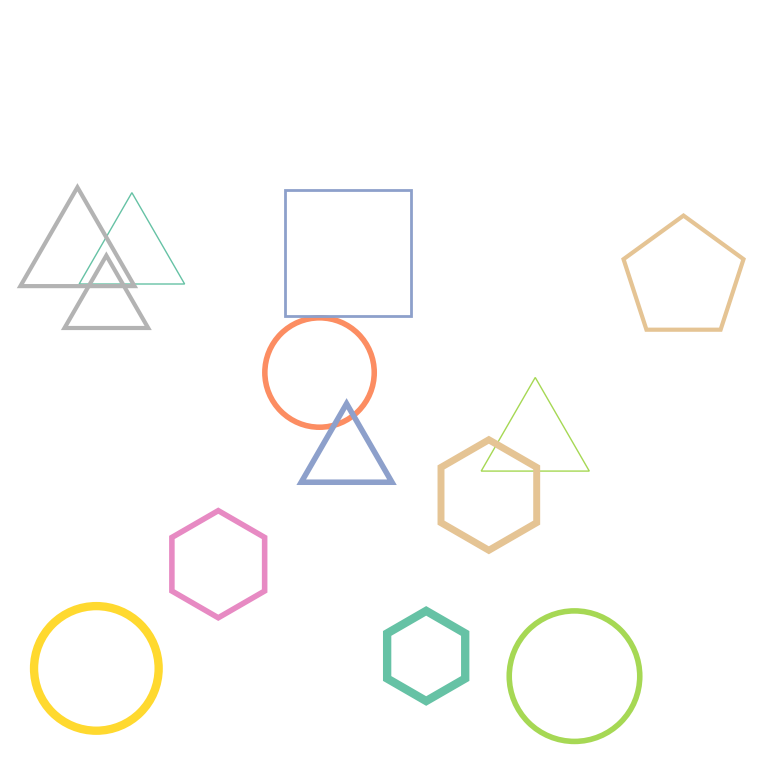[{"shape": "hexagon", "thickness": 3, "radius": 0.29, "center": [0.553, 0.148]}, {"shape": "triangle", "thickness": 0.5, "radius": 0.4, "center": [0.171, 0.671]}, {"shape": "circle", "thickness": 2, "radius": 0.36, "center": [0.415, 0.516]}, {"shape": "triangle", "thickness": 2, "radius": 0.34, "center": [0.45, 0.408]}, {"shape": "square", "thickness": 1, "radius": 0.41, "center": [0.452, 0.671]}, {"shape": "hexagon", "thickness": 2, "radius": 0.35, "center": [0.283, 0.267]}, {"shape": "triangle", "thickness": 0.5, "radius": 0.41, "center": [0.695, 0.429]}, {"shape": "circle", "thickness": 2, "radius": 0.42, "center": [0.746, 0.122]}, {"shape": "circle", "thickness": 3, "radius": 0.4, "center": [0.125, 0.132]}, {"shape": "pentagon", "thickness": 1.5, "radius": 0.41, "center": [0.888, 0.638]}, {"shape": "hexagon", "thickness": 2.5, "radius": 0.36, "center": [0.635, 0.357]}, {"shape": "triangle", "thickness": 1.5, "radius": 0.43, "center": [0.101, 0.671]}, {"shape": "triangle", "thickness": 1.5, "radius": 0.31, "center": [0.138, 0.605]}]